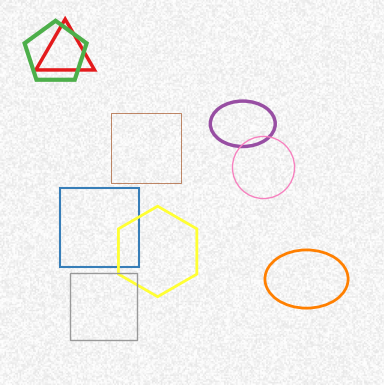[{"shape": "triangle", "thickness": 2.5, "radius": 0.44, "center": [0.169, 0.862]}, {"shape": "square", "thickness": 1.5, "radius": 0.51, "center": [0.259, 0.41]}, {"shape": "pentagon", "thickness": 3, "radius": 0.42, "center": [0.144, 0.861]}, {"shape": "oval", "thickness": 2.5, "radius": 0.42, "center": [0.631, 0.678]}, {"shape": "oval", "thickness": 2, "radius": 0.54, "center": [0.796, 0.275]}, {"shape": "hexagon", "thickness": 2, "radius": 0.59, "center": [0.409, 0.347]}, {"shape": "square", "thickness": 0.5, "radius": 0.45, "center": [0.378, 0.616]}, {"shape": "circle", "thickness": 1, "radius": 0.4, "center": [0.684, 0.565]}, {"shape": "square", "thickness": 1, "radius": 0.43, "center": [0.269, 0.204]}]